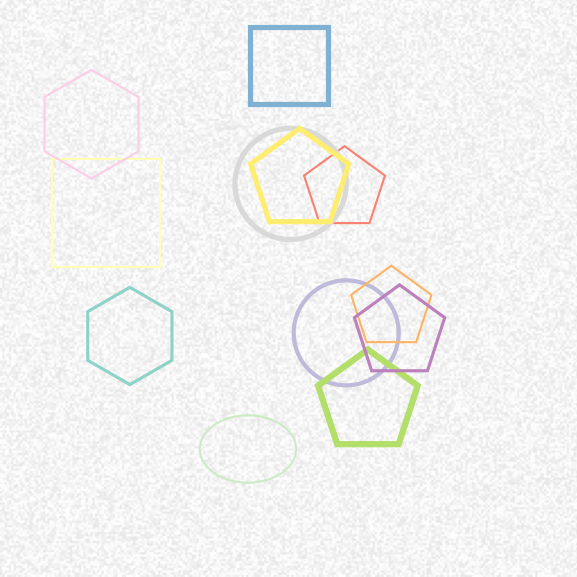[{"shape": "hexagon", "thickness": 1.5, "radius": 0.42, "center": [0.225, 0.417]}, {"shape": "square", "thickness": 1, "radius": 0.47, "center": [0.183, 0.63]}, {"shape": "circle", "thickness": 2, "radius": 0.45, "center": [0.599, 0.423]}, {"shape": "pentagon", "thickness": 1, "radius": 0.37, "center": [0.597, 0.672]}, {"shape": "square", "thickness": 2.5, "radius": 0.34, "center": [0.5, 0.886]}, {"shape": "pentagon", "thickness": 1, "radius": 0.37, "center": [0.678, 0.466]}, {"shape": "pentagon", "thickness": 3, "radius": 0.45, "center": [0.637, 0.303]}, {"shape": "hexagon", "thickness": 1, "radius": 0.47, "center": [0.158, 0.784]}, {"shape": "circle", "thickness": 2.5, "radius": 0.48, "center": [0.503, 0.681]}, {"shape": "pentagon", "thickness": 1.5, "radius": 0.41, "center": [0.692, 0.424]}, {"shape": "oval", "thickness": 1, "radius": 0.42, "center": [0.429, 0.222]}, {"shape": "pentagon", "thickness": 2.5, "radius": 0.45, "center": [0.519, 0.688]}]